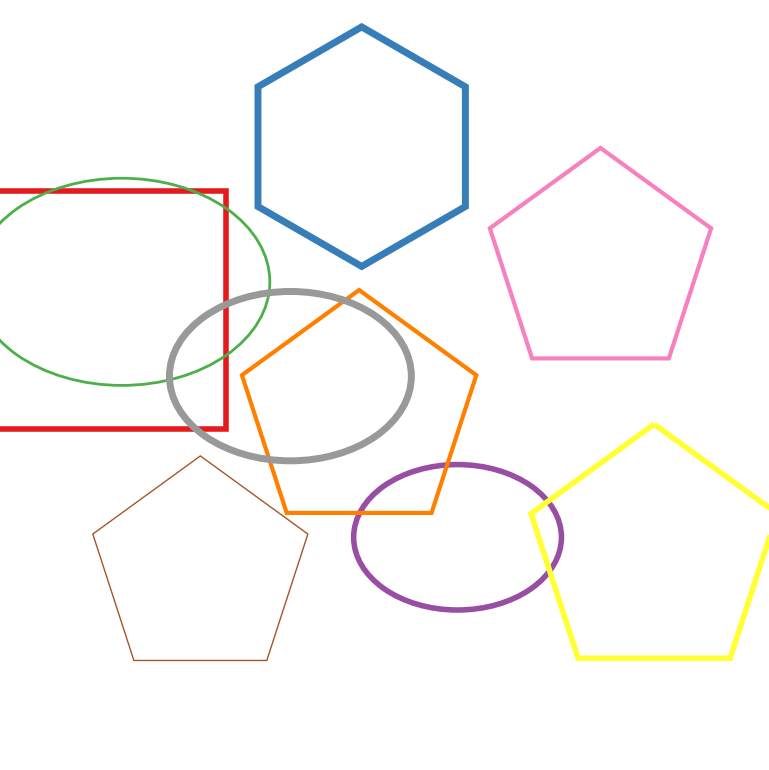[{"shape": "square", "thickness": 2, "radius": 0.77, "center": [0.139, 0.598]}, {"shape": "hexagon", "thickness": 2.5, "radius": 0.78, "center": [0.47, 0.81]}, {"shape": "oval", "thickness": 1, "radius": 0.96, "center": [0.158, 0.634]}, {"shape": "oval", "thickness": 2, "radius": 0.67, "center": [0.594, 0.302]}, {"shape": "pentagon", "thickness": 1.5, "radius": 0.8, "center": [0.466, 0.463]}, {"shape": "pentagon", "thickness": 2, "radius": 0.84, "center": [0.849, 0.281]}, {"shape": "pentagon", "thickness": 0.5, "radius": 0.73, "center": [0.26, 0.261]}, {"shape": "pentagon", "thickness": 1.5, "radius": 0.76, "center": [0.78, 0.657]}, {"shape": "oval", "thickness": 2.5, "radius": 0.79, "center": [0.377, 0.511]}]